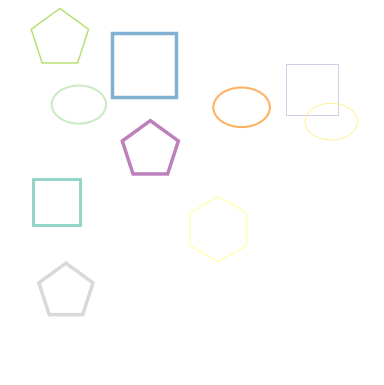[{"shape": "square", "thickness": 2, "radius": 0.3, "center": [0.147, 0.475]}, {"shape": "hexagon", "thickness": 1, "radius": 0.42, "center": [0.567, 0.405]}, {"shape": "square", "thickness": 0.5, "radius": 0.33, "center": [0.81, 0.768]}, {"shape": "square", "thickness": 2.5, "radius": 0.41, "center": [0.373, 0.83]}, {"shape": "oval", "thickness": 1.5, "radius": 0.37, "center": [0.628, 0.721]}, {"shape": "pentagon", "thickness": 1, "radius": 0.39, "center": [0.156, 0.9]}, {"shape": "pentagon", "thickness": 2.5, "radius": 0.37, "center": [0.171, 0.242]}, {"shape": "pentagon", "thickness": 2.5, "radius": 0.38, "center": [0.39, 0.61]}, {"shape": "oval", "thickness": 1.5, "radius": 0.35, "center": [0.205, 0.728]}, {"shape": "oval", "thickness": 0.5, "radius": 0.34, "center": [0.86, 0.684]}]